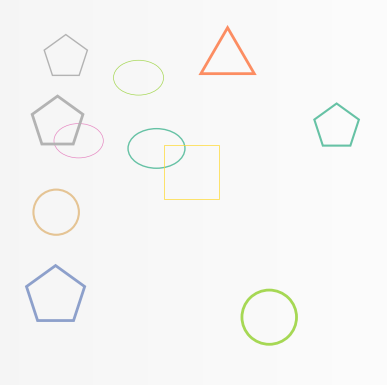[{"shape": "pentagon", "thickness": 1.5, "radius": 0.3, "center": [0.869, 0.671]}, {"shape": "oval", "thickness": 1, "radius": 0.37, "center": [0.404, 0.614]}, {"shape": "triangle", "thickness": 2, "radius": 0.4, "center": [0.587, 0.848]}, {"shape": "pentagon", "thickness": 2, "radius": 0.39, "center": [0.143, 0.231]}, {"shape": "oval", "thickness": 0.5, "radius": 0.32, "center": [0.203, 0.634]}, {"shape": "circle", "thickness": 2, "radius": 0.35, "center": [0.695, 0.176]}, {"shape": "oval", "thickness": 0.5, "radius": 0.32, "center": [0.358, 0.798]}, {"shape": "square", "thickness": 0.5, "radius": 0.35, "center": [0.494, 0.553]}, {"shape": "circle", "thickness": 1.5, "radius": 0.29, "center": [0.145, 0.449]}, {"shape": "pentagon", "thickness": 2, "radius": 0.34, "center": [0.149, 0.682]}, {"shape": "pentagon", "thickness": 1, "radius": 0.29, "center": [0.17, 0.852]}]